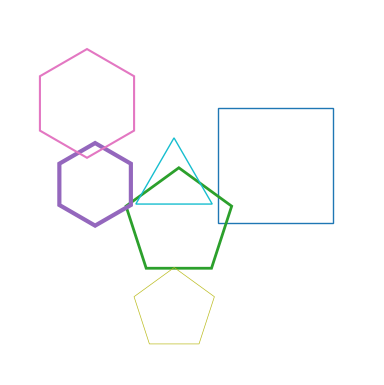[{"shape": "square", "thickness": 1, "radius": 0.75, "center": [0.715, 0.57]}, {"shape": "pentagon", "thickness": 2, "radius": 0.72, "center": [0.465, 0.42]}, {"shape": "hexagon", "thickness": 3, "radius": 0.54, "center": [0.247, 0.521]}, {"shape": "hexagon", "thickness": 1.5, "radius": 0.71, "center": [0.226, 0.731]}, {"shape": "pentagon", "thickness": 0.5, "radius": 0.55, "center": [0.453, 0.195]}, {"shape": "triangle", "thickness": 1, "radius": 0.57, "center": [0.452, 0.527]}]